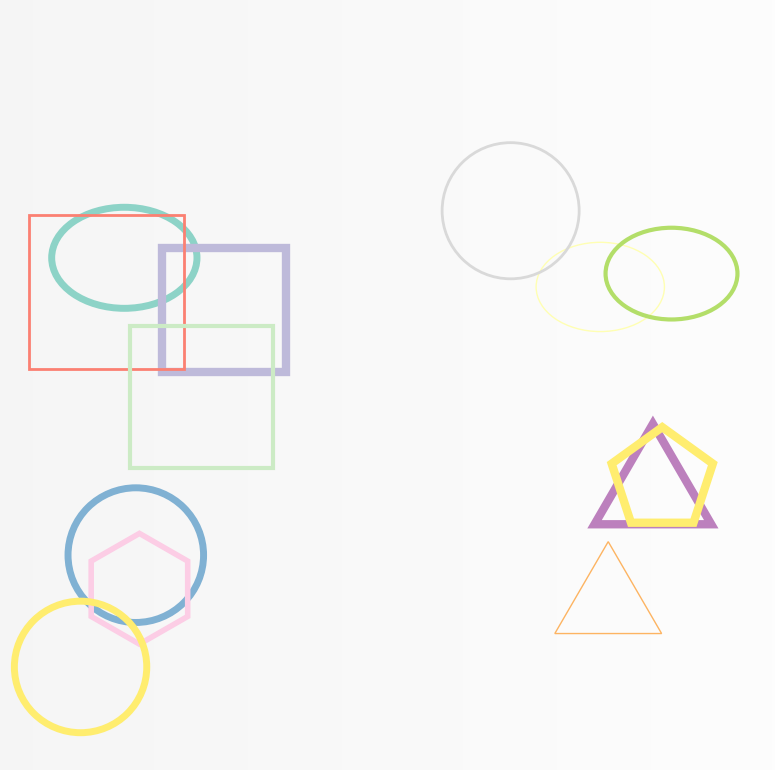[{"shape": "oval", "thickness": 2.5, "radius": 0.47, "center": [0.16, 0.665]}, {"shape": "oval", "thickness": 0.5, "radius": 0.41, "center": [0.775, 0.627]}, {"shape": "square", "thickness": 3, "radius": 0.4, "center": [0.289, 0.597]}, {"shape": "square", "thickness": 1, "radius": 0.5, "center": [0.137, 0.621]}, {"shape": "circle", "thickness": 2.5, "radius": 0.44, "center": [0.175, 0.279]}, {"shape": "triangle", "thickness": 0.5, "radius": 0.4, "center": [0.785, 0.217]}, {"shape": "oval", "thickness": 1.5, "radius": 0.43, "center": [0.866, 0.645]}, {"shape": "hexagon", "thickness": 2, "radius": 0.36, "center": [0.18, 0.235]}, {"shape": "circle", "thickness": 1, "radius": 0.44, "center": [0.659, 0.726]}, {"shape": "triangle", "thickness": 3, "radius": 0.43, "center": [0.842, 0.363]}, {"shape": "square", "thickness": 1.5, "radius": 0.46, "center": [0.26, 0.485]}, {"shape": "pentagon", "thickness": 3, "radius": 0.34, "center": [0.855, 0.377]}, {"shape": "circle", "thickness": 2.5, "radius": 0.43, "center": [0.104, 0.134]}]